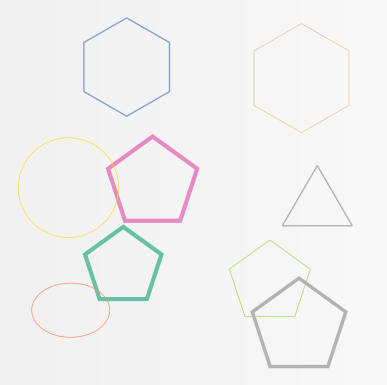[{"shape": "pentagon", "thickness": 3, "radius": 0.52, "center": [0.318, 0.307]}, {"shape": "oval", "thickness": 0.5, "radius": 0.5, "center": [0.183, 0.194]}, {"shape": "hexagon", "thickness": 1, "radius": 0.64, "center": [0.327, 0.826]}, {"shape": "pentagon", "thickness": 3, "radius": 0.6, "center": [0.394, 0.524]}, {"shape": "pentagon", "thickness": 0.5, "radius": 0.55, "center": [0.696, 0.267]}, {"shape": "circle", "thickness": 0.5, "radius": 0.65, "center": [0.177, 0.513]}, {"shape": "hexagon", "thickness": 0.5, "radius": 0.71, "center": [0.778, 0.797]}, {"shape": "triangle", "thickness": 1, "radius": 0.52, "center": [0.819, 0.466]}, {"shape": "pentagon", "thickness": 2.5, "radius": 0.63, "center": [0.772, 0.151]}]